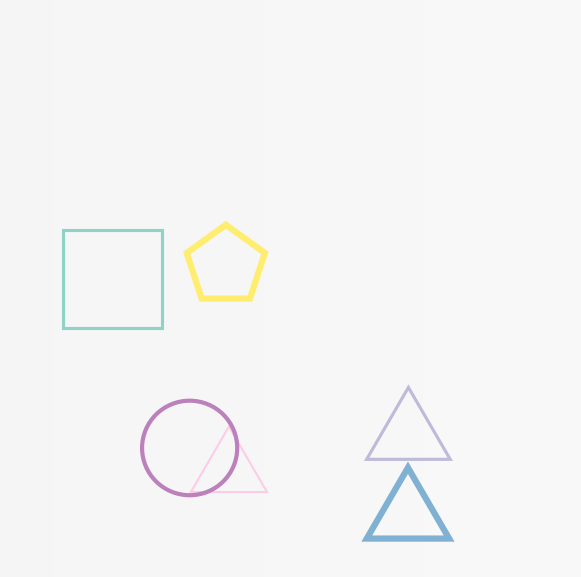[{"shape": "square", "thickness": 1.5, "radius": 0.42, "center": [0.193, 0.516]}, {"shape": "triangle", "thickness": 1.5, "radius": 0.42, "center": [0.703, 0.245]}, {"shape": "triangle", "thickness": 3, "radius": 0.41, "center": [0.702, 0.107]}, {"shape": "triangle", "thickness": 1, "radius": 0.38, "center": [0.394, 0.185]}, {"shape": "circle", "thickness": 2, "radius": 0.41, "center": [0.326, 0.223]}, {"shape": "pentagon", "thickness": 3, "radius": 0.35, "center": [0.388, 0.539]}]